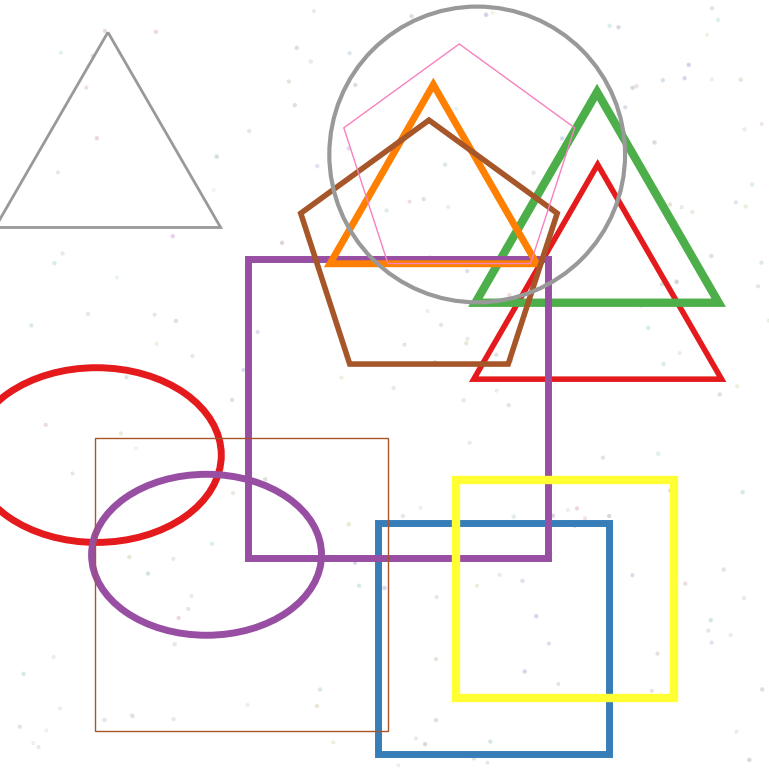[{"shape": "oval", "thickness": 2.5, "radius": 0.81, "center": [0.125, 0.409]}, {"shape": "triangle", "thickness": 2, "radius": 0.93, "center": [0.776, 0.6]}, {"shape": "square", "thickness": 2.5, "radius": 0.75, "center": [0.641, 0.171]}, {"shape": "triangle", "thickness": 3, "radius": 0.91, "center": [0.775, 0.698]}, {"shape": "square", "thickness": 2.5, "radius": 0.97, "center": [0.517, 0.47]}, {"shape": "oval", "thickness": 2.5, "radius": 0.75, "center": [0.268, 0.28]}, {"shape": "triangle", "thickness": 2.5, "radius": 0.78, "center": [0.563, 0.735]}, {"shape": "square", "thickness": 3, "radius": 0.71, "center": [0.734, 0.236]}, {"shape": "square", "thickness": 0.5, "radius": 0.95, "center": [0.314, 0.241]}, {"shape": "pentagon", "thickness": 2, "radius": 0.88, "center": [0.557, 0.669]}, {"shape": "pentagon", "thickness": 0.5, "radius": 0.79, "center": [0.596, 0.785]}, {"shape": "triangle", "thickness": 1, "radius": 0.85, "center": [0.14, 0.789]}, {"shape": "circle", "thickness": 1.5, "radius": 0.96, "center": [0.62, 0.799]}]